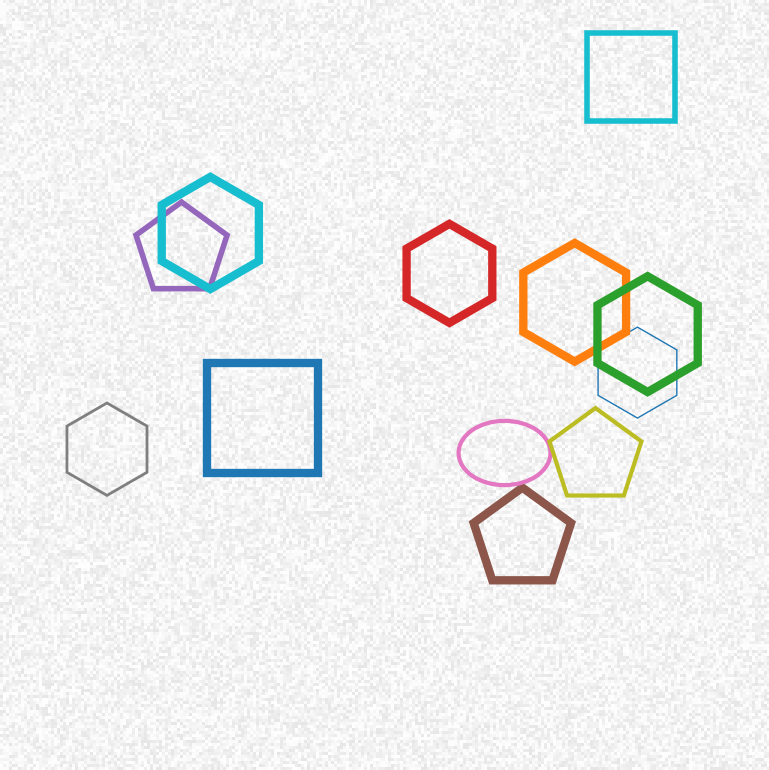[{"shape": "hexagon", "thickness": 0.5, "radius": 0.3, "center": [0.828, 0.516]}, {"shape": "square", "thickness": 3, "radius": 0.36, "center": [0.341, 0.457]}, {"shape": "hexagon", "thickness": 3, "radius": 0.39, "center": [0.746, 0.607]}, {"shape": "hexagon", "thickness": 3, "radius": 0.38, "center": [0.841, 0.566]}, {"shape": "hexagon", "thickness": 3, "radius": 0.32, "center": [0.584, 0.645]}, {"shape": "pentagon", "thickness": 2, "radius": 0.31, "center": [0.236, 0.675]}, {"shape": "pentagon", "thickness": 3, "radius": 0.33, "center": [0.678, 0.3]}, {"shape": "oval", "thickness": 1.5, "radius": 0.3, "center": [0.655, 0.412]}, {"shape": "hexagon", "thickness": 1, "radius": 0.3, "center": [0.139, 0.417]}, {"shape": "pentagon", "thickness": 1.5, "radius": 0.31, "center": [0.773, 0.407]}, {"shape": "square", "thickness": 2, "radius": 0.29, "center": [0.819, 0.9]}, {"shape": "hexagon", "thickness": 3, "radius": 0.36, "center": [0.273, 0.697]}]